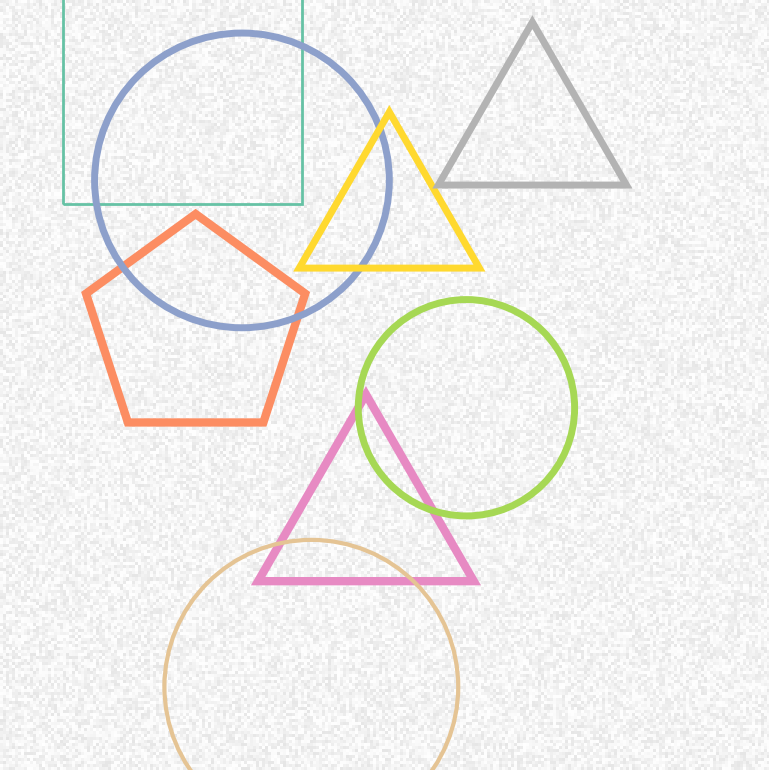[{"shape": "square", "thickness": 1, "radius": 0.77, "center": [0.237, 0.89]}, {"shape": "pentagon", "thickness": 3, "radius": 0.75, "center": [0.254, 0.572]}, {"shape": "circle", "thickness": 2.5, "radius": 0.96, "center": [0.314, 0.766]}, {"shape": "triangle", "thickness": 3, "radius": 0.81, "center": [0.475, 0.326]}, {"shape": "circle", "thickness": 2.5, "radius": 0.7, "center": [0.606, 0.47]}, {"shape": "triangle", "thickness": 2.5, "radius": 0.68, "center": [0.506, 0.719]}, {"shape": "circle", "thickness": 1.5, "radius": 0.95, "center": [0.404, 0.108]}, {"shape": "triangle", "thickness": 2.5, "radius": 0.71, "center": [0.691, 0.83]}]